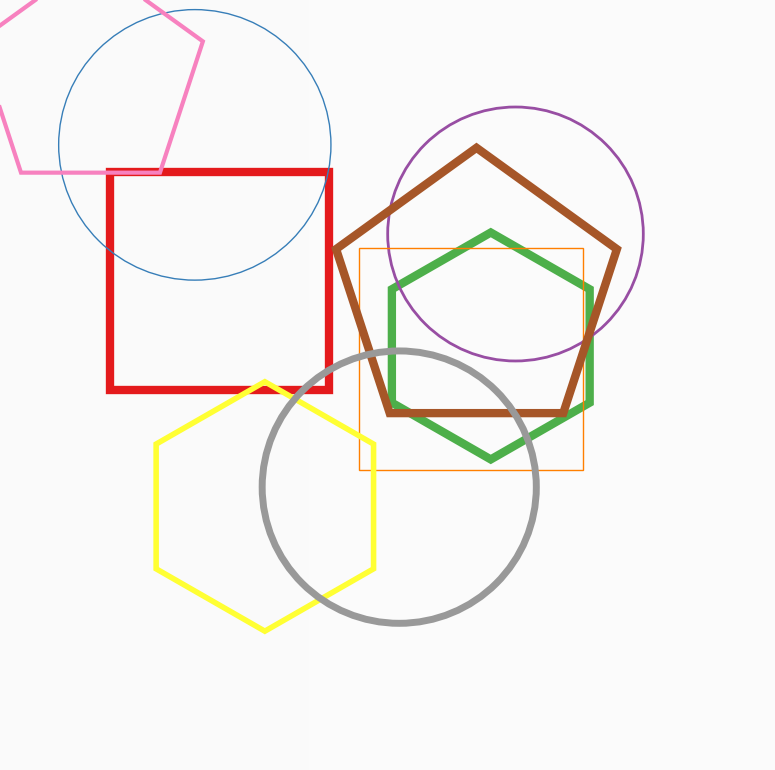[{"shape": "square", "thickness": 3, "radius": 0.71, "center": [0.284, 0.635]}, {"shape": "circle", "thickness": 0.5, "radius": 0.88, "center": [0.251, 0.812]}, {"shape": "hexagon", "thickness": 3, "radius": 0.74, "center": [0.633, 0.551]}, {"shape": "circle", "thickness": 1, "radius": 0.82, "center": [0.665, 0.696]}, {"shape": "square", "thickness": 0.5, "radius": 0.72, "center": [0.608, 0.534]}, {"shape": "hexagon", "thickness": 2, "radius": 0.81, "center": [0.342, 0.342]}, {"shape": "pentagon", "thickness": 3, "radius": 0.95, "center": [0.615, 0.618]}, {"shape": "pentagon", "thickness": 1.5, "radius": 0.76, "center": [0.117, 0.899]}, {"shape": "circle", "thickness": 2.5, "radius": 0.88, "center": [0.515, 0.367]}]